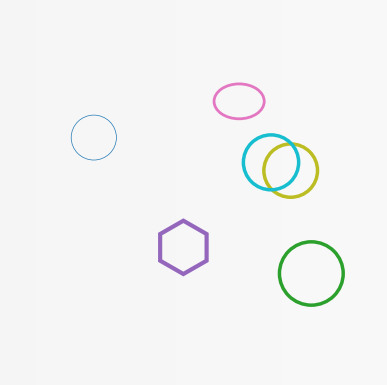[{"shape": "circle", "thickness": 0.5, "radius": 0.29, "center": [0.242, 0.643]}, {"shape": "circle", "thickness": 2.5, "radius": 0.41, "center": [0.803, 0.29]}, {"shape": "hexagon", "thickness": 3, "radius": 0.35, "center": [0.473, 0.358]}, {"shape": "oval", "thickness": 2, "radius": 0.32, "center": [0.617, 0.737]}, {"shape": "circle", "thickness": 2.5, "radius": 0.35, "center": [0.75, 0.557]}, {"shape": "circle", "thickness": 2.5, "radius": 0.36, "center": [0.699, 0.578]}]